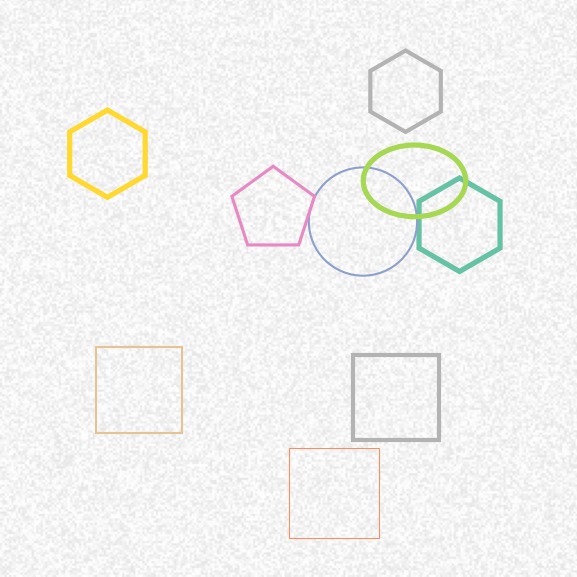[{"shape": "hexagon", "thickness": 2.5, "radius": 0.4, "center": [0.796, 0.61]}, {"shape": "square", "thickness": 0.5, "radius": 0.39, "center": [0.579, 0.145]}, {"shape": "circle", "thickness": 1, "radius": 0.47, "center": [0.629, 0.615]}, {"shape": "pentagon", "thickness": 1.5, "radius": 0.38, "center": [0.473, 0.636]}, {"shape": "oval", "thickness": 2.5, "radius": 0.44, "center": [0.718, 0.686]}, {"shape": "hexagon", "thickness": 2.5, "radius": 0.38, "center": [0.186, 0.733]}, {"shape": "square", "thickness": 1, "radius": 0.37, "center": [0.24, 0.323]}, {"shape": "hexagon", "thickness": 2, "radius": 0.35, "center": [0.702, 0.841]}, {"shape": "square", "thickness": 2, "radius": 0.37, "center": [0.686, 0.311]}]